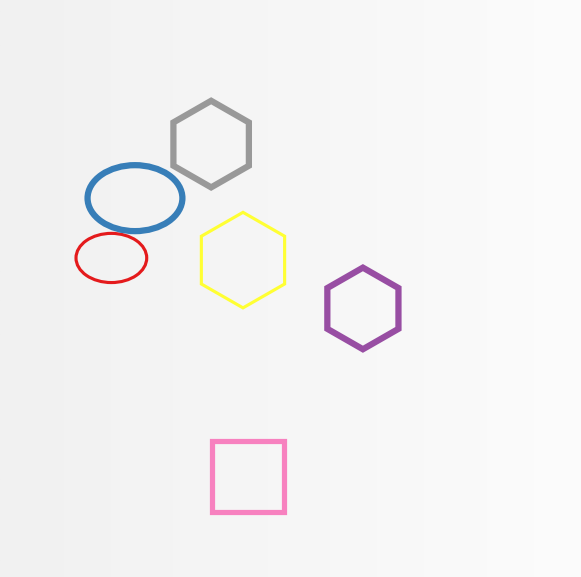[{"shape": "oval", "thickness": 1.5, "radius": 0.3, "center": [0.192, 0.552]}, {"shape": "oval", "thickness": 3, "radius": 0.41, "center": [0.232, 0.656]}, {"shape": "hexagon", "thickness": 3, "radius": 0.35, "center": [0.624, 0.465]}, {"shape": "hexagon", "thickness": 1.5, "radius": 0.41, "center": [0.418, 0.549]}, {"shape": "square", "thickness": 2.5, "radius": 0.31, "center": [0.427, 0.174]}, {"shape": "hexagon", "thickness": 3, "radius": 0.37, "center": [0.363, 0.75]}]